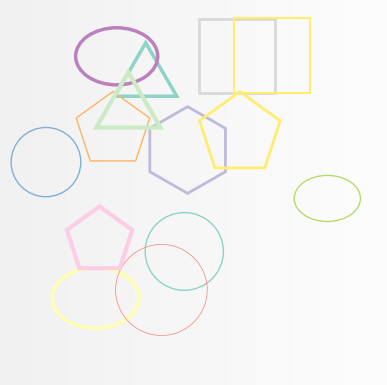[{"shape": "circle", "thickness": 1, "radius": 0.5, "center": [0.476, 0.347]}, {"shape": "triangle", "thickness": 2.5, "radius": 0.46, "center": [0.376, 0.796]}, {"shape": "oval", "thickness": 2.5, "radius": 0.56, "center": [0.247, 0.226]}, {"shape": "hexagon", "thickness": 2, "radius": 0.56, "center": [0.484, 0.61]}, {"shape": "circle", "thickness": 0.5, "radius": 0.59, "center": [0.417, 0.247]}, {"shape": "circle", "thickness": 1, "radius": 0.45, "center": [0.119, 0.579]}, {"shape": "pentagon", "thickness": 1, "radius": 0.5, "center": [0.291, 0.663]}, {"shape": "oval", "thickness": 1, "radius": 0.43, "center": [0.845, 0.485]}, {"shape": "pentagon", "thickness": 3, "radius": 0.44, "center": [0.257, 0.375]}, {"shape": "square", "thickness": 2, "radius": 0.49, "center": [0.611, 0.855]}, {"shape": "oval", "thickness": 2.5, "radius": 0.53, "center": [0.301, 0.854]}, {"shape": "triangle", "thickness": 3, "radius": 0.48, "center": [0.331, 0.717]}, {"shape": "pentagon", "thickness": 2, "radius": 0.55, "center": [0.619, 0.652]}, {"shape": "square", "thickness": 1.5, "radius": 0.49, "center": [0.703, 0.856]}]